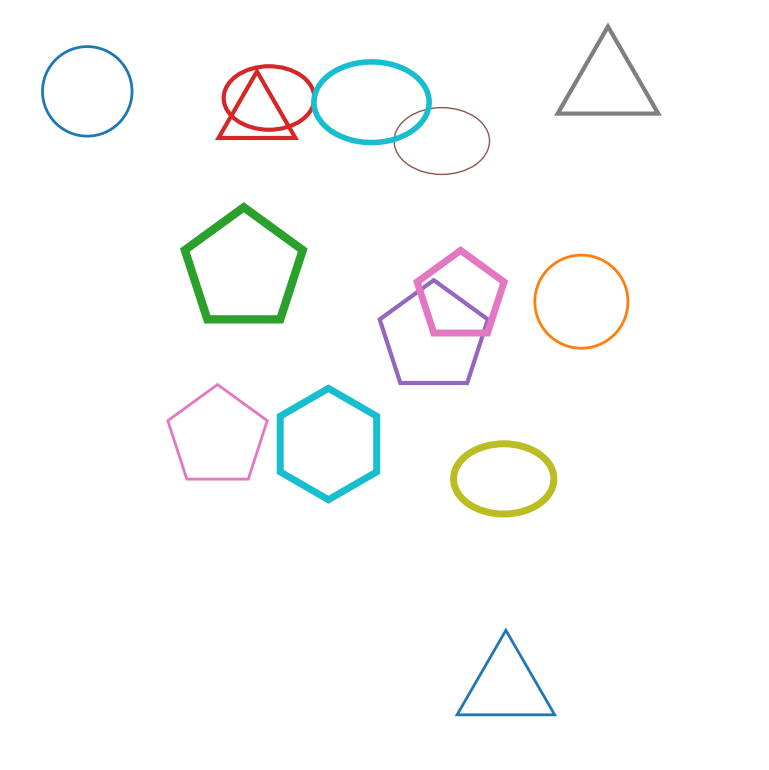[{"shape": "triangle", "thickness": 1, "radius": 0.37, "center": [0.657, 0.108]}, {"shape": "circle", "thickness": 1, "radius": 0.29, "center": [0.113, 0.881]}, {"shape": "circle", "thickness": 1, "radius": 0.3, "center": [0.755, 0.608]}, {"shape": "pentagon", "thickness": 3, "radius": 0.4, "center": [0.317, 0.65]}, {"shape": "oval", "thickness": 1.5, "radius": 0.29, "center": [0.349, 0.873]}, {"shape": "triangle", "thickness": 1.5, "radius": 0.29, "center": [0.334, 0.85]}, {"shape": "pentagon", "thickness": 1.5, "radius": 0.37, "center": [0.563, 0.562]}, {"shape": "oval", "thickness": 0.5, "radius": 0.31, "center": [0.574, 0.817]}, {"shape": "pentagon", "thickness": 2.5, "radius": 0.3, "center": [0.598, 0.615]}, {"shape": "pentagon", "thickness": 1, "radius": 0.34, "center": [0.283, 0.433]}, {"shape": "triangle", "thickness": 1.5, "radius": 0.38, "center": [0.79, 0.89]}, {"shape": "oval", "thickness": 2.5, "radius": 0.33, "center": [0.654, 0.378]}, {"shape": "hexagon", "thickness": 2.5, "radius": 0.36, "center": [0.427, 0.423]}, {"shape": "oval", "thickness": 2, "radius": 0.37, "center": [0.483, 0.867]}]